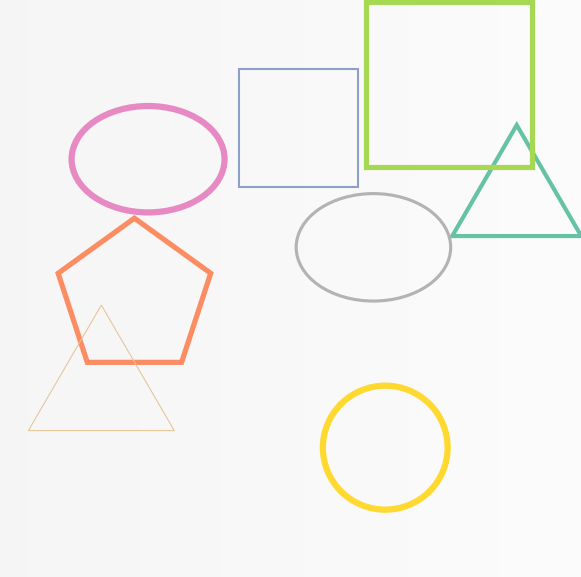[{"shape": "triangle", "thickness": 2, "radius": 0.64, "center": [0.889, 0.654]}, {"shape": "pentagon", "thickness": 2.5, "radius": 0.69, "center": [0.231, 0.483]}, {"shape": "square", "thickness": 1, "radius": 0.51, "center": [0.513, 0.777]}, {"shape": "oval", "thickness": 3, "radius": 0.66, "center": [0.255, 0.723]}, {"shape": "square", "thickness": 2.5, "radius": 0.71, "center": [0.772, 0.852]}, {"shape": "circle", "thickness": 3, "radius": 0.54, "center": [0.663, 0.224]}, {"shape": "triangle", "thickness": 0.5, "radius": 0.72, "center": [0.174, 0.326]}, {"shape": "oval", "thickness": 1.5, "radius": 0.66, "center": [0.642, 0.571]}]